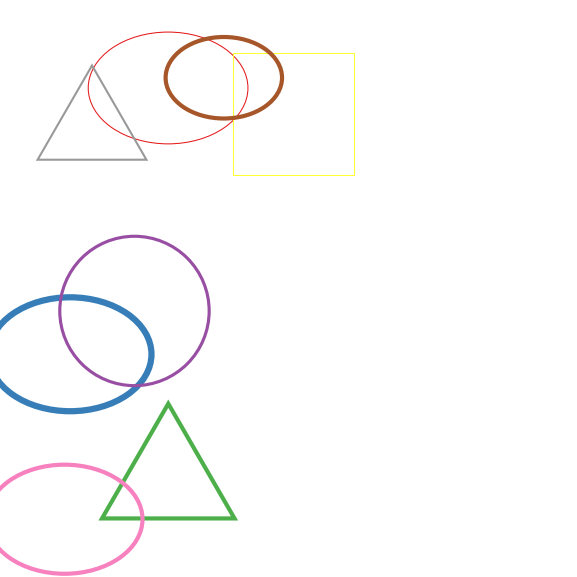[{"shape": "oval", "thickness": 0.5, "radius": 0.69, "center": [0.291, 0.847]}, {"shape": "oval", "thickness": 3, "radius": 0.7, "center": [0.121, 0.386]}, {"shape": "triangle", "thickness": 2, "radius": 0.66, "center": [0.291, 0.168]}, {"shape": "circle", "thickness": 1.5, "radius": 0.65, "center": [0.233, 0.461]}, {"shape": "square", "thickness": 0.5, "radius": 0.53, "center": [0.508, 0.802]}, {"shape": "oval", "thickness": 2, "radius": 0.5, "center": [0.388, 0.865]}, {"shape": "oval", "thickness": 2, "radius": 0.67, "center": [0.112, 0.1]}, {"shape": "triangle", "thickness": 1, "radius": 0.54, "center": [0.159, 0.777]}]